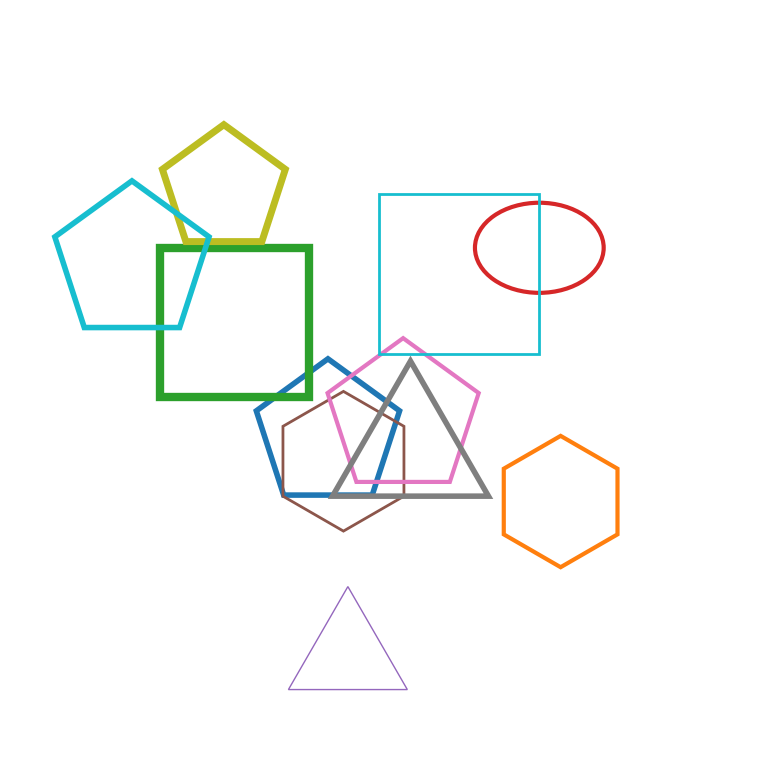[{"shape": "pentagon", "thickness": 2, "radius": 0.49, "center": [0.426, 0.436]}, {"shape": "hexagon", "thickness": 1.5, "radius": 0.43, "center": [0.728, 0.349]}, {"shape": "square", "thickness": 3, "radius": 0.48, "center": [0.305, 0.581]}, {"shape": "oval", "thickness": 1.5, "radius": 0.42, "center": [0.7, 0.678]}, {"shape": "triangle", "thickness": 0.5, "radius": 0.45, "center": [0.452, 0.149]}, {"shape": "hexagon", "thickness": 1, "radius": 0.45, "center": [0.446, 0.401]}, {"shape": "pentagon", "thickness": 1.5, "radius": 0.52, "center": [0.524, 0.458]}, {"shape": "triangle", "thickness": 2, "radius": 0.58, "center": [0.533, 0.414]}, {"shape": "pentagon", "thickness": 2.5, "radius": 0.42, "center": [0.291, 0.754]}, {"shape": "square", "thickness": 1, "radius": 0.52, "center": [0.596, 0.644]}, {"shape": "pentagon", "thickness": 2, "radius": 0.53, "center": [0.171, 0.66]}]